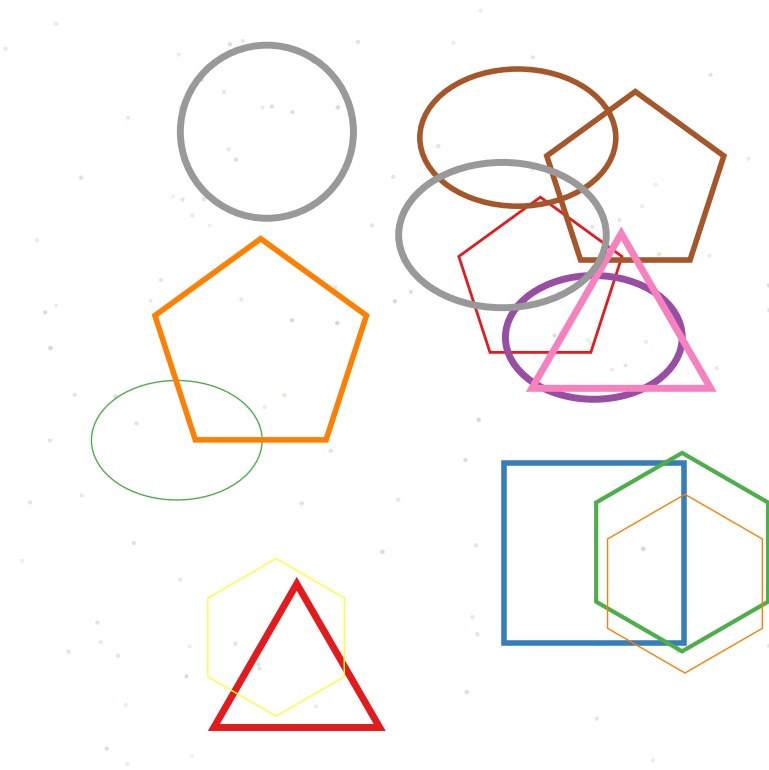[{"shape": "triangle", "thickness": 2.5, "radius": 0.62, "center": [0.385, 0.117]}, {"shape": "pentagon", "thickness": 1, "radius": 0.56, "center": [0.702, 0.632]}, {"shape": "square", "thickness": 2, "radius": 0.58, "center": [0.772, 0.282]}, {"shape": "oval", "thickness": 0.5, "radius": 0.55, "center": [0.23, 0.428]}, {"shape": "hexagon", "thickness": 1.5, "radius": 0.64, "center": [0.886, 0.283]}, {"shape": "oval", "thickness": 2.5, "radius": 0.57, "center": [0.771, 0.562]}, {"shape": "pentagon", "thickness": 2, "radius": 0.72, "center": [0.339, 0.546]}, {"shape": "hexagon", "thickness": 0.5, "radius": 0.58, "center": [0.89, 0.242]}, {"shape": "hexagon", "thickness": 0.5, "radius": 0.51, "center": [0.359, 0.172]}, {"shape": "pentagon", "thickness": 2, "radius": 0.6, "center": [0.825, 0.76]}, {"shape": "oval", "thickness": 2, "radius": 0.64, "center": [0.672, 0.821]}, {"shape": "triangle", "thickness": 2.5, "radius": 0.67, "center": [0.807, 0.563]}, {"shape": "circle", "thickness": 2.5, "radius": 0.56, "center": [0.347, 0.829]}, {"shape": "oval", "thickness": 2.5, "radius": 0.67, "center": [0.653, 0.695]}]